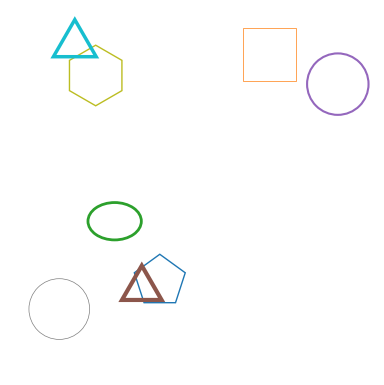[{"shape": "pentagon", "thickness": 1, "radius": 0.35, "center": [0.415, 0.27]}, {"shape": "square", "thickness": 0.5, "radius": 0.34, "center": [0.7, 0.858]}, {"shape": "oval", "thickness": 2, "radius": 0.35, "center": [0.298, 0.425]}, {"shape": "circle", "thickness": 1.5, "radius": 0.4, "center": [0.877, 0.781]}, {"shape": "triangle", "thickness": 3, "radius": 0.3, "center": [0.368, 0.251]}, {"shape": "circle", "thickness": 0.5, "radius": 0.39, "center": [0.154, 0.197]}, {"shape": "hexagon", "thickness": 1, "radius": 0.39, "center": [0.249, 0.804]}, {"shape": "triangle", "thickness": 2.5, "radius": 0.32, "center": [0.194, 0.885]}]